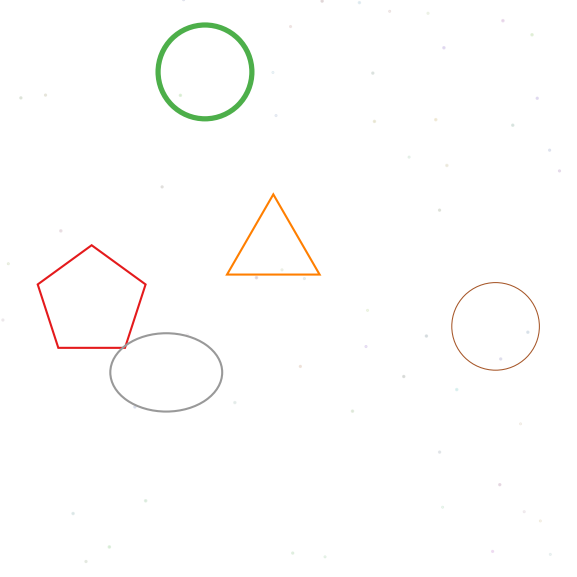[{"shape": "pentagon", "thickness": 1, "radius": 0.49, "center": [0.159, 0.476]}, {"shape": "circle", "thickness": 2.5, "radius": 0.41, "center": [0.355, 0.875]}, {"shape": "triangle", "thickness": 1, "radius": 0.46, "center": [0.473, 0.57]}, {"shape": "circle", "thickness": 0.5, "radius": 0.38, "center": [0.858, 0.434]}, {"shape": "oval", "thickness": 1, "radius": 0.48, "center": [0.288, 0.354]}]